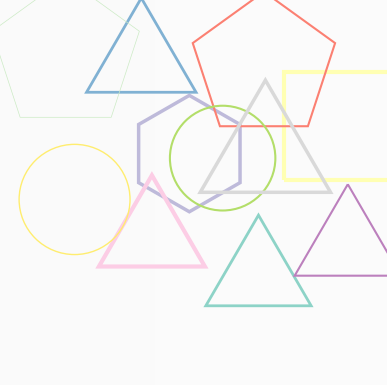[{"shape": "triangle", "thickness": 2, "radius": 0.78, "center": [0.667, 0.284]}, {"shape": "square", "thickness": 3, "radius": 0.7, "center": [0.873, 0.673]}, {"shape": "hexagon", "thickness": 2.5, "radius": 0.76, "center": [0.489, 0.601]}, {"shape": "pentagon", "thickness": 1.5, "radius": 0.97, "center": [0.681, 0.828]}, {"shape": "triangle", "thickness": 2, "radius": 0.82, "center": [0.365, 0.842]}, {"shape": "circle", "thickness": 1.5, "radius": 0.68, "center": [0.575, 0.589]}, {"shape": "triangle", "thickness": 3, "radius": 0.79, "center": [0.392, 0.387]}, {"shape": "triangle", "thickness": 2.5, "radius": 0.97, "center": [0.685, 0.598]}, {"shape": "triangle", "thickness": 1.5, "radius": 0.79, "center": [0.898, 0.363]}, {"shape": "pentagon", "thickness": 0.5, "radius": 1.0, "center": [0.169, 0.857]}, {"shape": "circle", "thickness": 1, "radius": 0.72, "center": [0.192, 0.482]}]